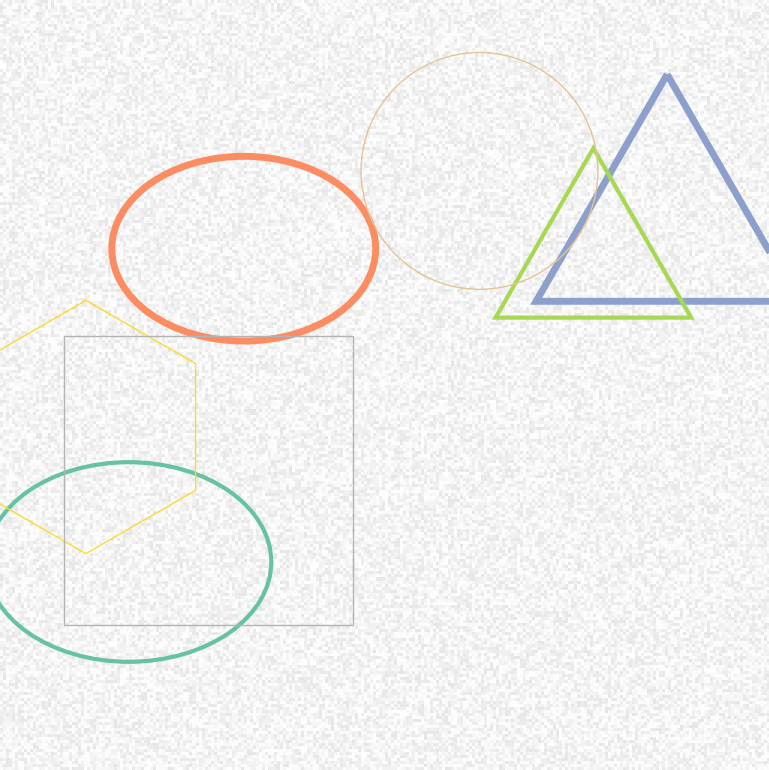[{"shape": "oval", "thickness": 1.5, "radius": 0.93, "center": [0.167, 0.27]}, {"shape": "oval", "thickness": 2.5, "radius": 0.86, "center": [0.317, 0.677]}, {"shape": "triangle", "thickness": 2.5, "radius": 0.98, "center": [0.866, 0.707]}, {"shape": "triangle", "thickness": 1.5, "radius": 0.73, "center": [0.771, 0.661]}, {"shape": "hexagon", "thickness": 0.5, "radius": 0.82, "center": [0.112, 0.445]}, {"shape": "circle", "thickness": 0.5, "radius": 0.77, "center": [0.623, 0.778]}, {"shape": "square", "thickness": 0.5, "radius": 0.94, "center": [0.271, 0.376]}]